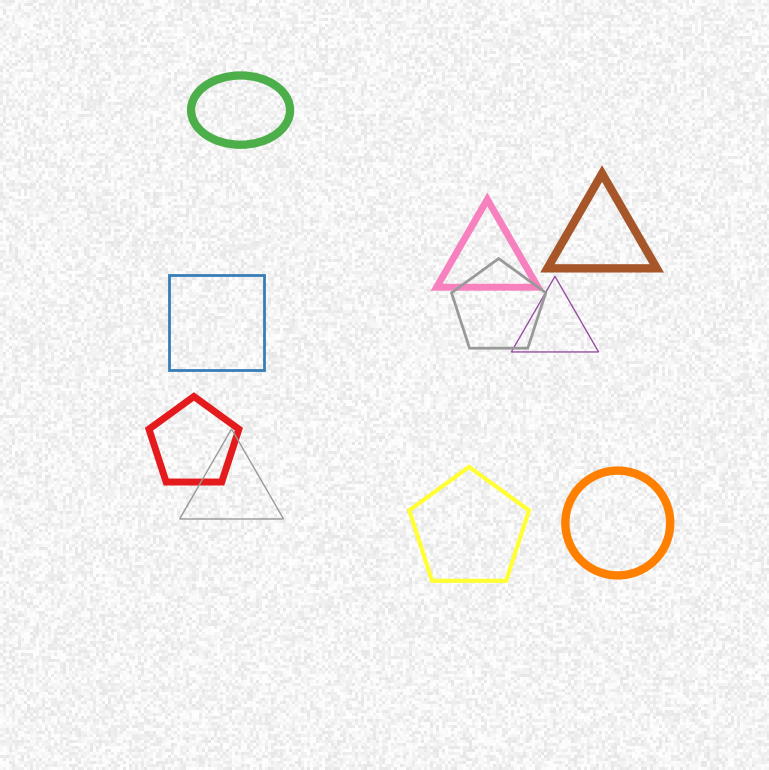[{"shape": "pentagon", "thickness": 2.5, "radius": 0.31, "center": [0.252, 0.424]}, {"shape": "square", "thickness": 1, "radius": 0.31, "center": [0.281, 0.582]}, {"shape": "oval", "thickness": 3, "radius": 0.32, "center": [0.312, 0.857]}, {"shape": "triangle", "thickness": 0.5, "radius": 0.33, "center": [0.721, 0.576]}, {"shape": "circle", "thickness": 3, "radius": 0.34, "center": [0.802, 0.321]}, {"shape": "pentagon", "thickness": 1.5, "radius": 0.41, "center": [0.609, 0.312]}, {"shape": "triangle", "thickness": 3, "radius": 0.41, "center": [0.782, 0.693]}, {"shape": "triangle", "thickness": 2.5, "radius": 0.38, "center": [0.633, 0.665]}, {"shape": "pentagon", "thickness": 1, "radius": 0.32, "center": [0.648, 0.6]}, {"shape": "triangle", "thickness": 0.5, "radius": 0.39, "center": [0.301, 0.365]}]